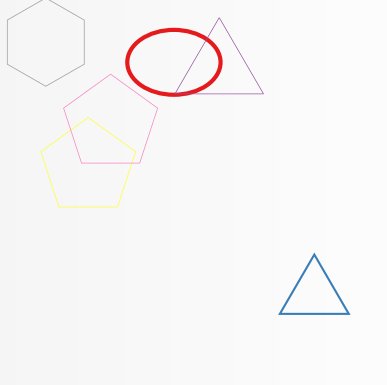[{"shape": "oval", "thickness": 3, "radius": 0.6, "center": [0.449, 0.838]}, {"shape": "triangle", "thickness": 1.5, "radius": 0.51, "center": [0.811, 0.236]}, {"shape": "triangle", "thickness": 0.5, "radius": 0.66, "center": [0.566, 0.822]}, {"shape": "pentagon", "thickness": 0.5, "radius": 0.64, "center": [0.228, 0.566]}, {"shape": "pentagon", "thickness": 0.5, "radius": 0.64, "center": [0.285, 0.68]}, {"shape": "hexagon", "thickness": 0.5, "radius": 0.57, "center": [0.118, 0.891]}]